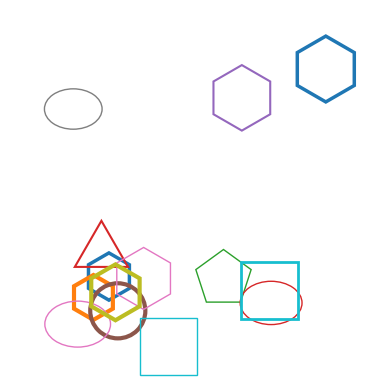[{"shape": "hexagon", "thickness": 2.5, "radius": 0.31, "center": [0.283, 0.282]}, {"shape": "hexagon", "thickness": 2.5, "radius": 0.43, "center": [0.846, 0.821]}, {"shape": "hexagon", "thickness": 3, "radius": 0.29, "center": [0.243, 0.227]}, {"shape": "pentagon", "thickness": 1, "radius": 0.38, "center": [0.58, 0.276]}, {"shape": "triangle", "thickness": 1.5, "radius": 0.4, "center": [0.263, 0.347]}, {"shape": "oval", "thickness": 1, "radius": 0.4, "center": [0.704, 0.213]}, {"shape": "hexagon", "thickness": 1.5, "radius": 0.43, "center": [0.628, 0.746]}, {"shape": "circle", "thickness": 3, "radius": 0.36, "center": [0.306, 0.193]}, {"shape": "hexagon", "thickness": 1, "radius": 0.4, "center": [0.373, 0.277]}, {"shape": "oval", "thickness": 1, "radius": 0.43, "center": [0.202, 0.158]}, {"shape": "oval", "thickness": 1, "radius": 0.37, "center": [0.19, 0.717]}, {"shape": "hexagon", "thickness": 3, "radius": 0.36, "center": [0.3, 0.241]}, {"shape": "square", "thickness": 2, "radius": 0.38, "center": [0.7, 0.246]}, {"shape": "square", "thickness": 1, "radius": 0.37, "center": [0.438, 0.101]}]